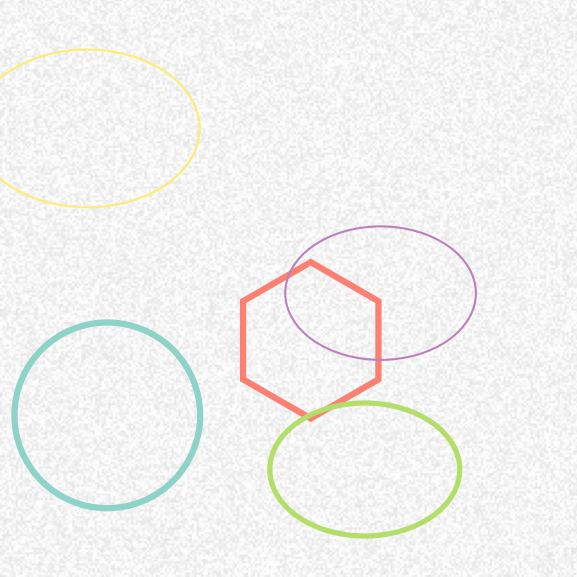[{"shape": "circle", "thickness": 3, "radius": 0.8, "center": [0.186, 0.28]}, {"shape": "hexagon", "thickness": 3, "radius": 0.68, "center": [0.538, 0.41]}, {"shape": "oval", "thickness": 2.5, "radius": 0.82, "center": [0.632, 0.186]}, {"shape": "oval", "thickness": 1, "radius": 0.83, "center": [0.659, 0.492]}, {"shape": "oval", "thickness": 1, "radius": 0.98, "center": [0.151, 0.777]}]